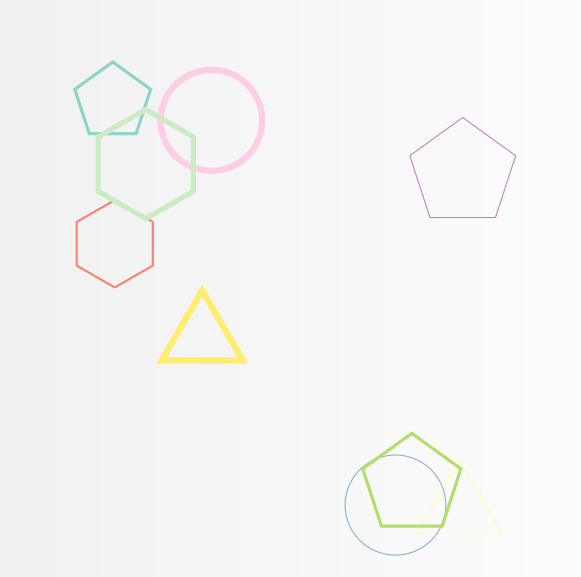[{"shape": "pentagon", "thickness": 1.5, "radius": 0.34, "center": [0.194, 0.823]}, {"shape": "triangle", "thickness": 0.5, "radius": 0.42, "center": [0.79, 0.118]}, {"shape": "hexagon", "thickness": 1, "radius": 0.38, "center": [0.197, 0.577]}, {"shape": "circle", "thickness": 0.5, "radius": 0.43, "center": [0.68, 0.125]}, {"shape": "pentagon", "thickness": 1.5, "radius": 0.44, "center": [0.708, 0.16]}, {"shape": "circle", "thickness": 3, "radius": 0.44, "center": [0.364, 0.791]}, {"shape": "pentagon", "thickness": 0.5, "radius": 0.48, "center": [0.796, 0.7]}, {"shape": "hexagon", "thickness": 2.5, "radius": 0.47, "center": [0.251, 0.715]}, {"shape": "triangle", "thickness": 3, "radius": 0.4, "center": [0.348, 0.415]}]